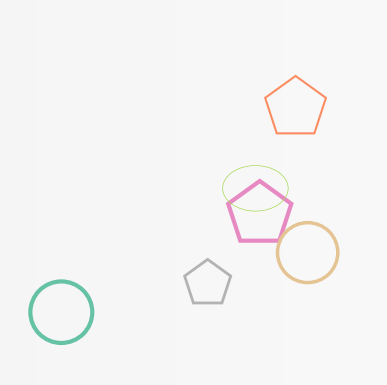[{"shape": "circle", "thickness": 3, "radius": 0.4, "center": [0.158, 0.189]}, {"shape": "pentagon", "thickness": 1.5, "radius": 0.41, "center": [0.763, 0.72]}, {"shape": "pentagon", "thickness": 3, "radius": 0.43, "center": [0.67, 0.444]}, {"shape": "oval", "thickness": 0.5, "radius": 0.42, "center": [0.659, 0.511]}, {"shape": "circle", "thickness": 2.5, "radius": 0.39, "center": [0.794, 0.344]}, {"shape": "pentagon", "thickness": 2, "radius": 0.31, "center": [0.536, 0.264]}]